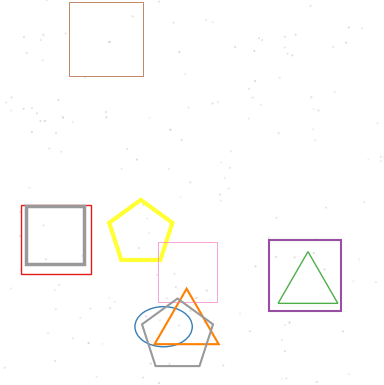[{"shape": "square", "thickness": 1, "radius": 0.45, "center": [0.145, 0.378]}, {"shape": "oval", "thickness": 1, "radius": 0.37, "center": [0.425, 0.151]}, {"shape": "triangle", "thickness": 1, "radius": 0.45, "center": [0.8, 0.257]}, {"shape": "square", "thickness": 1.5, "radius": 0.47, "center": [0.793, 0.284]}, {"shape": "triangle", "thickness": 1.5, "radius": 0.48, "center": [0.485, 0.154]}, {"shape": "pentagon", "thickness": 3, "radius": 0.43, "center": [0.366, 0.395]}, {"shape": "square", "thickness": 0.5, "radius": 0.48, "center": [0.276, 0.899]}, {"shape": "square", "thickness": 0.5, "radius": 0.39, "center": [0.487, 0.293]}, {"shape": "pentagon", "thickness": 1.5, "radius": 0.49, "center": [0.461, 0.128]}, {"shape": "square", "thickness": 2.5, "radius": 0.37, "center": [0.144, 0.389]}]